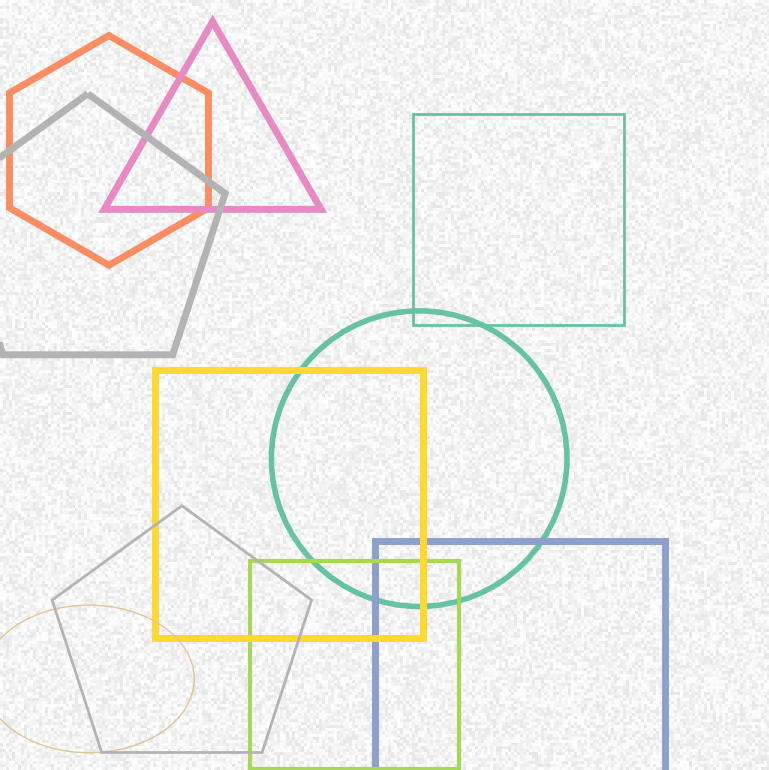[{"shape": "circle", "thickness": 2, "radius": 0.96, "center": [0.544, 0.404]}, {"shape": "square", "thickness": 1, "radius": 0.69, "center": [0.673, 0.715]}, {"shape": "hexagon", "thickness": 2.5, "radius": 0.75, "center": [0.142, 0.805]}, {"shape": "square", "thickness": 2.5, "radius": 0.94, "center": [0.676, 0.11]}, {"shape": "triangle", "thickness": 2.5, "radius": 0.81, "center": [0.276, 0.809]}, {"shape": "square", "thickness": 1.5, "radius": 0.68, "center": [0.461, 0.136]}, {"shape": "square", "thickness": 2.5, "radius": 0.87, "center": [0.375, 0.346]}, {"shape": "oval", "thickness": 0.5, "radius": 0.68, "center": [0.115, 0.118]}, {"shape": "pentagon", "thickness": 2.5, "radius": 0.94, "center": [0.114, 0.691]}, {"shape": "pentagon", "thickness": 1, "radius": 0.89, "center": [0.236, 0.166]}]